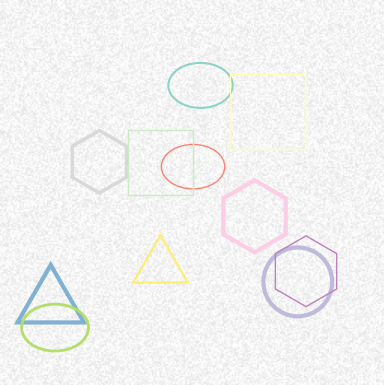[{"shape": "oval", "thickness": 1.5, "radius": 0.42, "center": [0.521, 0.778]}, {"shape": "square", "thickness": 1, "radius": 0.48, "center": [0.695, 0.71]}, {"shape": "circle", "thickness": 3, "radius": 0.45, "center": [0.773, 0.268]}, {"shape": "oval", "thickness": 1, "radius": 0.41, "center": [0.501, 0.567]}, {"shape": "triangle", "thickness": 3, "radius": 0.5, "center": [0.132, 0.212]}, {"shape": "oval", "thickness": 2, "radius": 0.43, "center": [0.143, 0.149]}, {"shape": "hexagon", "thickness": 3, "radius": 0.47, "center": [0.661, 0.438]}, {"shape": "hexagon", "thickness": 2.5, "radius": 0.41, "center": [0.258, 0.58]}, {"shape": "hexagon", "thickness": 1, "radius": 0.46, "center": [0.795, 0.295]}, {"shape": "square", "thickness": 1, "radius": 0.42, "center": [0.418, 0.579]}, {"shape": "triangle", "thickness": 1.5, "radius": 0.41, "center": [0.417, 0.307]}]